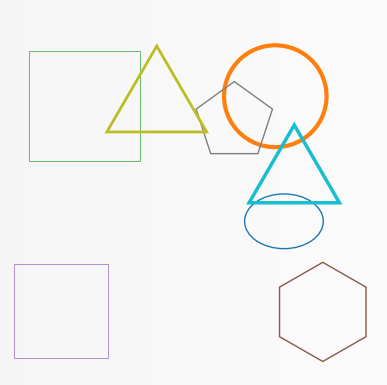[{"shape": "oval", "thickness": 1, "radius": 0.51, "center": [0.733, 0.425]}, {"shape": "circle", "thickness": 3, "radius": 0.66, "center": [0.71, 0.75]}, {"shape": "square", "thickness": 0.5, "radius": 0.71, "center": [0.218, 0.724]}, {"shape": "square", "thickness": 0.5, "radius": 0.61, "center": [0.158, 0.191]}, {"shape": "hexagon", "thickness": 1, "radius": 0.64, "center": [0.833, 0.19]}, {"shape": "pentagon", "thickness": 1, "radius": 0.52, "center": [0.605, 0.685]}, {"shape": "triangle", "thickness": 2, "radius": 0.74, "center": [0.405, 0.732]}, {"shape": "triangle", "thickness": 2.5, "radius": 0.67, "center": [0.759, 0.541]}]